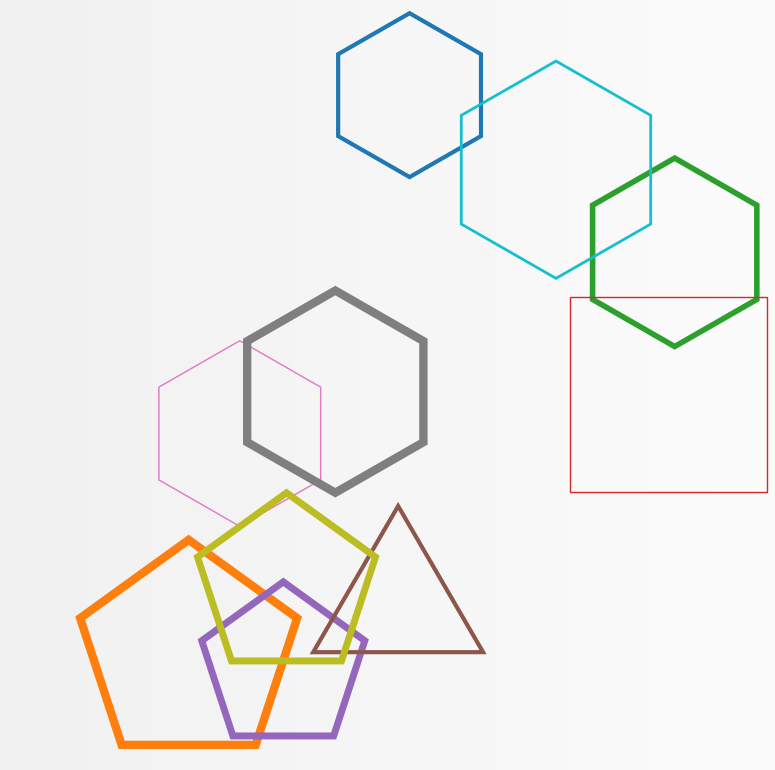[{"shape": "hexagon", "thickness": 1.5, "radius": 0.53, "center": [0.528, 0.876]}, {"shape": "pentagon", "thickness": 3, "radius": 0.74, "center": [0.243, 0.152]}, {"shape": "hexagon", "thickness": 2, "radius": 0.61, "center": [0.871, 0.672]}, {"shape": "square", "thickness": 0.5, "radius": 0.63, "center": [0.862, 0.488]}, {"shape": "pentagon", "thickness": 2.5, "radius": 0.55, "center": [0.366, 0.134]}, {"shape": "triangle", "thickness": 1.5, "radius": 0.63, "center": [0.514, 0.216]}, {"shape": "hexagon", "thickness": 0.5, "radius": 0.6, "center": [0.309, 0.437]}, {"shape": "hexagon", "thickness": 3, "radius": 0.66, "center": [0.433, 0.491]}, {"shape": "pentagon", "thickness": 2.5, "radius": 0.6, "center": [0.37, 0.239]}, {"shape": "hexagon", "thickness": 1, "radius": 0.71, "center": [0.717, 0.78]}]